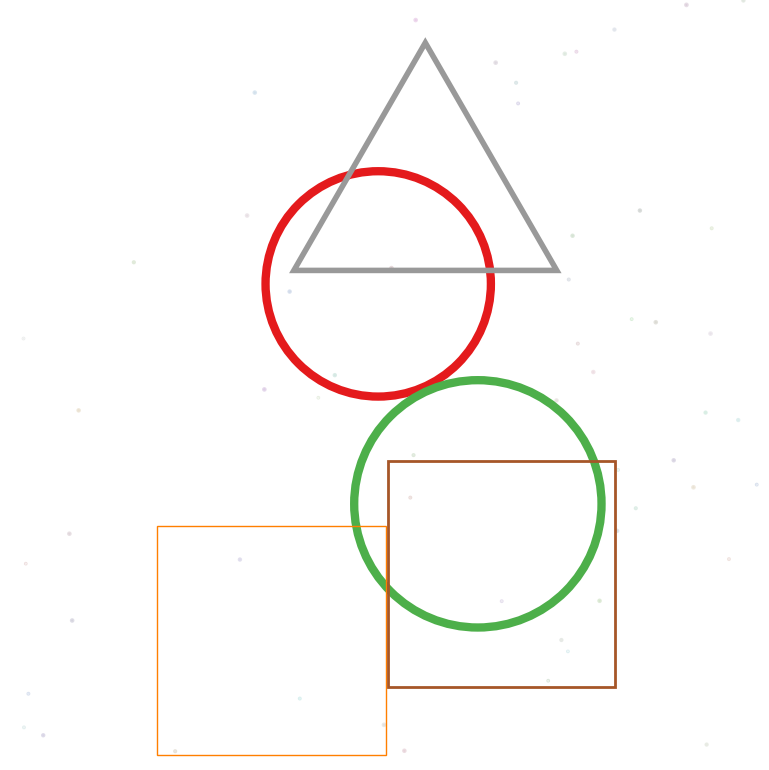[{"shape": "circle", "thickness": 3, "radius": 0.73, "center": [0.491, 0.631]}, {"shape": "circle", "thickness": 3, "radius": 0.8, "center": [0.621, 0.346]}, {"shape": "square", "thickness": 0.5, "radius": 0.74, "center": [0.353, 0.168]}, {"shape": "square", "thickness": 1, "radius": 0.74, "center": [0.651, 0.255]}, {"shape": "triangle", "thickness": 2, "radius": 0.99, "center": [0.552, 0.747]}]